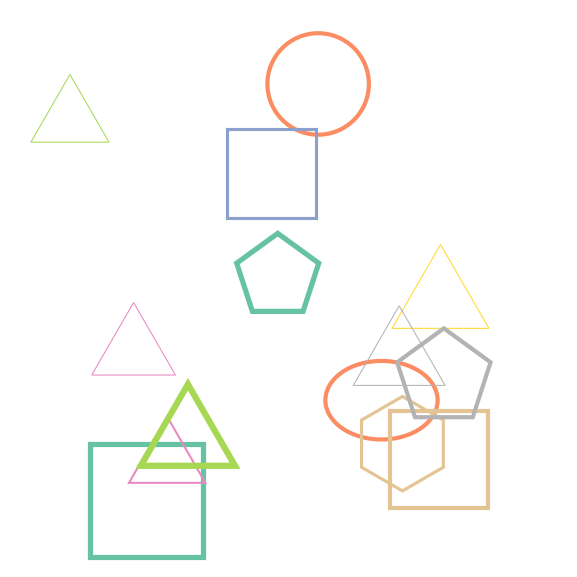[{"shape": "square", "thickness": 2.5, "radius": 0.49, "center": [0.254, 0.132]}, {"shape": "pentagon", "thickness": 2.5, "radius": 0.37, "center": [0.481, 0.52]}, {"shape": "circle", "thickness": 2, "radius": 0.44, "center": [0.551, 0.854]}, {"shape": "oval", "thickness": 2, "radius": 0.49, "center": [0.661, 0.306]}, {"shape": "square", "thickness": 1.5, "radius": 0.39, "center": [0.47, 0.699]}, {"shape": "triangle", "thickness": 1, "radius": 0.38, "center": [0.289, 0.201]}, {"shape": "triangle", "thickness": 0.5, "radius": 0.42, "center": [0.231, 0.392]}, {"shape": "triangle", "thickness": 0.5, "radius": 0.39, "center": [0.121, 0.792]}, {"shape": "triangle", "thickness": 3, "radius": 0.47, "center": [0.325, 0.24]}, {"shape": "triangle", "thickness": 0.5, "radius": 0.48, "center": [0.763, 0.479]}, {"shape": "square", "thickness": 2, "radius": 0.42, "center": [0.76, 0.204]}, {"shape": "hexagon", "thickness": 1.5, "radius": 0.41, "center": [0.697, 0.231]}, {"shape": "pentagon", "thickness": 2, "radius": 0.43, "center": [0.769, 0.345]}, {"shape": "triangle", "thickness": 0.5, "radius": 0.46, "center": [0.691, 0.378]}]